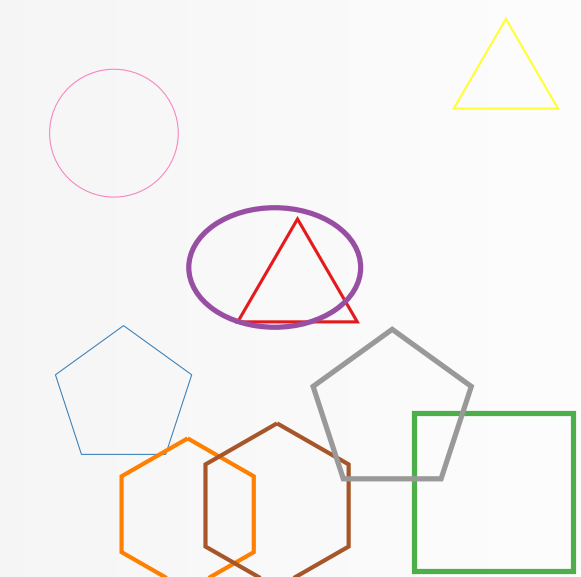[{"shape": "triangle", "thickness": 1.5, "radius": 0.59, "center": [0.512, 0.501]}, {"shape": "pentagon", "thickness": 0.5, "radius": 0.62, "center": [0.213, 0.312]}, {"shape": "square", "thickness": 2.5, "radius": 0.68, "center": [0.849, 0.147]}, {"shape": "oval", "thickness": 2.5, "radius": 0.74, "center": [0.473, 0.536]}, {"shape": "hexagon", "thickness": 2, "radius": 0.66, "center": [0.323, 0.109]}, {"shape": "triangle", "thickness": 1, "radius": 0.52, "center": [0.87, 0.863]}, {"shape": "hexagon", "thickness": 2, "radius": 0.71, "center": [0.477, 0.124]}, {"shape": "circle", "thickness": 0.5, "radius": 0.55, "center": [0.196, 0.769]}, {"shape": "pentagon", "thickness": 2.5, "radius": 0.72, "center": [0.675, 0.286]}]